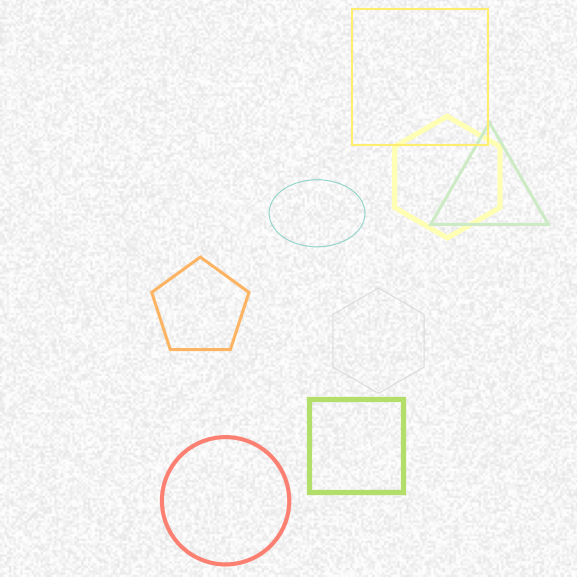[{"shape": "oval", "thickness": 0.5, "radius": 0.42, "center": [0.549, 0.63]}, {"shape": "hexagon", "thickness": 2.5, "radius": 0.53, "center": [0.775, 0.692]}, {"shape": "circle", "thickness": 2, "radius": 0.55, "center": [0.391, 0.132]}, {"shape": "pentagon", "thickness": 1.5, "radius": 0.44, "center": [0.347, 0.465]}, {"shape": "square", "thickness": 2.5, "radius": 0.41, "center": [0.617, 0.227]}, {"shape": "hexagon", "thickness": 0.5, "radius": 0.46, "center": [0.655, 0.409]}, {"shape": "triangle", "thickness": 1.5, "radius": 0.59, "center": [0.848, 0.669]}, {"shape": "square", "thickness": 1, "radius": 0.59, "center": [0.727, 0.866]}]